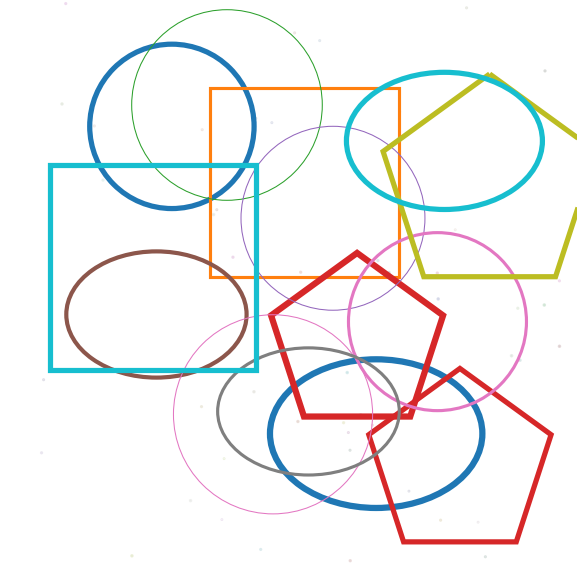[{"shape": "oval", "thickness": 3, "radius": 0.92, "center": [0.651, 0.248]}, {"shape": "circle", "thickness": 2.5, "radius": 0.71, "center": [0.298, 0.78]}, {"shape": "square", "thickness": 1.5, "radius": 0.82, "center": [0.527, 0.683]}, {"shape": "circle", "thickness": 0.5, "radius": 0.83, "center": [0.393, 0.817]}, {"shape": "pentagon", "thickness": 2.5, "radius": 0.83, "center": [0.796, 0.195]}, {"shape": "pentagon", "thickness": 3, "radius": 0.78, "center": [0.618, 0.405]}, {"shape": "circle", "thickness": 0.5, "radius": 0.8, "center": [0.577, 0.621]}, {"shape": "oval", "thickness": 2, "radius": 0.78, "center": [0.271, 0.455]}, {"shape": "circle", "thickness": 1.5, "radius": 0.77, "center": [0.758, 0.442]}, {"shape": "circle", "thickness": 0.5, "radius": 0.86, "center": [0.473, 0.282]}, {"shape": "oval", "thickness": 1.5, "radius": 0.79, "center": [0.534, 0.287]}, {"shape": "pentagon", "thickness": 2.5, "radius": 0.97, "center": [0.848, 0.677]}, {"shape": "oval", "thickness": 2.5, "radius": 0.85, "center": [0.77, 0.755]}, {"shape": "square", "thickness": 2.5, "radius": 0.89, "center": [0.265, 0.536]}]